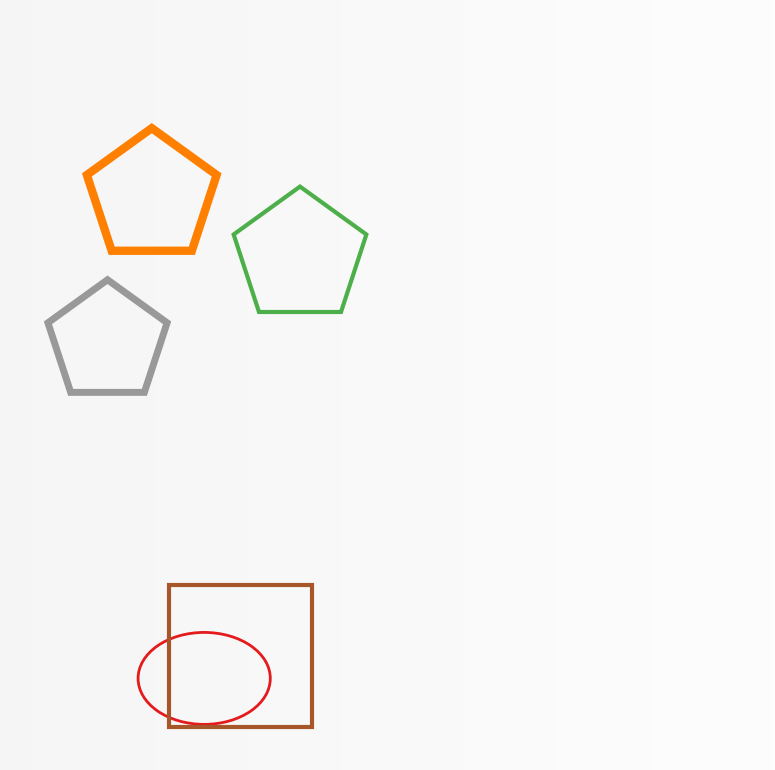[{"shape": "oval", "thickness": 1, "radius": 0.43, "center": [0.263, 0.119]}, {"shape": "pentagon", "thickness": 1.5, "radius": 0.45, "center": [0.387, 0.668]}, {"shape": "pentagon", "thickness": 3, "radius": 0.44, "center": [0.196, 0.746]}, {"shape": "square", "thickness": 1.5, "radius": 0.46, "center": [0.31, 0.148]}, {"shape": "pentagon", "thickness": 2.5, "radius": 0.4, "center": [0.139, 0.556]}]